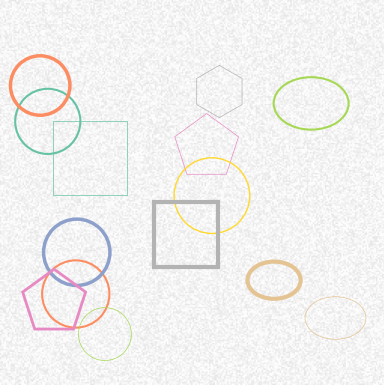[{"shape": "square", "thickness": 0.5, "radius": 0.48, "center": [0.234, 0.589]}, {"shape": "circle", "thickness": 1.5, "radius": 0.42, "center": [0.124, 0.685]}, {"shape": "circle", "thickness": 1.5, "radius": 0.44, "center": [0.197, 0.236]}, {"shape": "circle", "thickness": 2.5, "radius": 0.39, "center": [0.104, 0.778]}, {"shape": "circle", "thickness": 2.5, "radius": 0.43, "center": [0.199, 0.345]}, {"shape": "pentagon", "thickness": 0.5, "radius": 0.44, "center": [0.537, 0.618]}, {"shape": "pentagon", "thickness": 2, "radius": 0.43, "center": [0.141, 0.215]}, {"shape": "circle", "thickness": 0.5, "radius": 0.34, "center": [0.272, 0.132]}, {"shape": "oval", "thickness": 1.5, "radius": 0.49, "center": [0.808, 0.731]}, {"shape": "circle", "thickness": 1, "radius": 0.49, "center": [0.55, 0.492]}, {"shape": "oval", "thickness": 3, "radius": 0.35, "center": [0.712, 0.272]}, {"shape": "oval", "thickness": 0.5, "radius": 0.4, "center": [0.871, 0.174]}, {"shape": "hexagon", "thickness": 0.5, "radius": 0.34, "center": [0.57, 0.762]}, {"shape": "square", "thickness": 3, "radius": 0.42, "center": [0.484, 0.391]}]